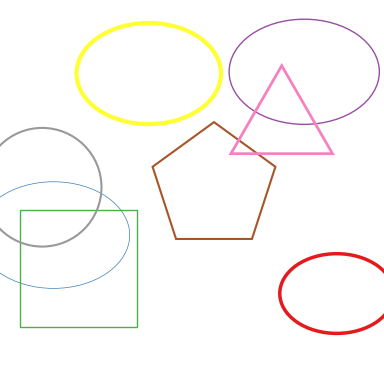[{"shape": "oval", "thickness": 2.5, "radius": 0.74, "center": [0.875, 0.238]}, {"shape": "oval", "thickness": 0.5, "radius": 0.99, "center": [0.139, 0.389]}, {"shape": "square", "thickness": 1, "radius": 0.76, "center": [0.205, 0.303]}, {"shape": "oval", "thickness": 1, "radius": 0.98, "center": [0.79, 0.814]}, {"shape": "oval", "thickness": 3, "radius": 0.94, "center": [0.386, 0.809]}, {"shape": "pentagon", "thickness": 1.5, "radius": 0.84, "center": [0.556, 0.515]}, {"shape": "triangle", "thickness": 2, "radius": 0.76, "center": [0.732, 0.677]}, {"shape": "circle", "thickness": 1.5, "radius": 0.77, "center": [0.109, 0.514]}]